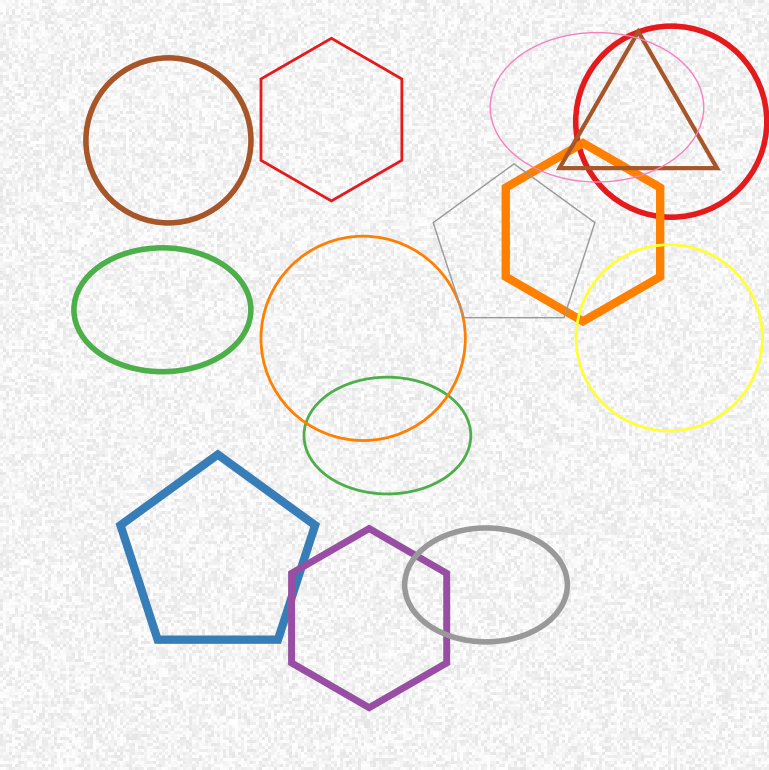[{"shape": "circle", "thickness": 2, "radius": 0.62, "center": [0.872, 0.842]}, {"shape": "hexagon", "thickness": 1, "radius": 0.53, "center": [0.43, 0.845]}, {"shape": "pentagon", "thickness": 3, "radius": 0.66, "center": [0.283, 0.277]}, {"shape": "oval", "thickness": 1, "radius": 0.54, "center": [0.503, 0.434]}, {"shape": "oval", "thickness": 2, "radius": 0.57, "center": [0.211, 0.598]}, {"shape": "hexagon", "thickness": 2.5, "radius": 0.58, "center": [0.479, 0.197]}, {"shape": "hexagon", "thickness": 3, "radius": 0.58, "center": [0.757, 0.698]}, {"shape": "circle", "thickness": 1, "radius": 0.66, "center": [0.472, 0.561]}, {"shape": "circle", "thickness": 1, "radius": 0.6, "center": [0.869, 0.561]}, {"shape": "triangle", "thickness": 1.5, "radius": 0.59, "center": [0.829, 0.841]}, {"shape": "circle", "thickness": 2, "radius": 0.54, "center": [0.219, 0.818]}, {"shape": "oval", "thickness": 0.5, "radius": 0.69, "center": [0.775, 0.861]}, {"shape": "pentagon", "thickness": 0.5, "radius": 0.55, "center": [0.668, 0.677]}, {"shape": "oval", "thickness": 2, "radius": 0.53, "center": [0.631, 0.24]}]